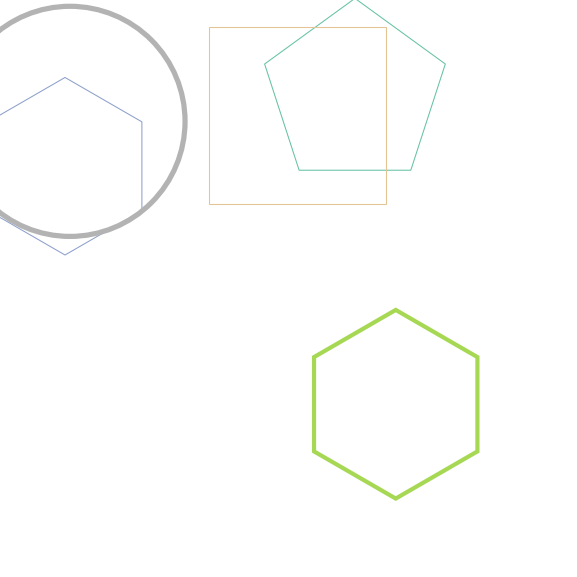[{"shape": "pentagon", "thickness": 0.5, "radius": 0.82, "center": [0.615, 0.837]}, {"shape": "hexagon", "thickness": 0.5, "radius": 0.77, "center": [0.113, 0.711]}, {"shape": "hexagon", "thickness": 2, "radius": 0.82, "center": [0.685, 0.299]}, {"shape": "square", "thickness": 0.5, "radius": 0.77, "center": [0.514, 0.799]}, {"shape": "circle", "thickness": 2.5, "radius": 1.0, "center": [0.121, 0.789]}]